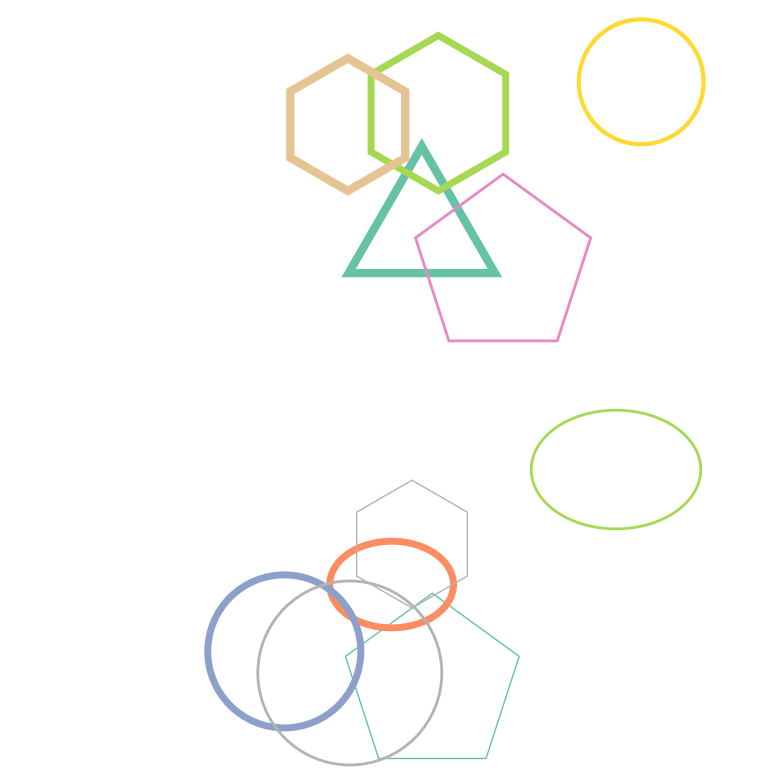[{"shape": "pentagon", "thickness": 0.5, "radius": 0.59, "center": [0.561, 0.111]}, {"shape": "triangle", "thickness": 3, "radius": 0.55, "center": [0.548, 0.7]}, {"shape": "oval", "thickness": 2.5, "radius": 0.4, "center": [0.509, 0.241]}, {"shape": "circle", "thickness": 2.5, "radius": 0.5, "center": [0.369, 0.154]}, {"shape": "pentagon", "thickness": 1, "radius": 0.6, "center": [0.653, 0.654]}, {"shape": "hexagon", "thickness": 2.5, "radius": 0.5, "center": [0.569, 0.853]}, {"shape": "oval", "thickness": 1, "radius": 0.55, "center": [0.8, 0.39]}, {"shape": "circle", "thickness": 1.5, "radius": 0.41, "center": [0.833, 0.894]}, {"shape": "hexagon", "thickness": 3, "radius": 0.43, "center": [0.452, 0.838]}, {"shape": "hexagon", "thickness": 0.5, "radius": 0.41, "center": [0.535, 0.293]}, {"shape": "circle", "thickness": 1, "radius": 0.6, "center": [0.454, 0.126]}]